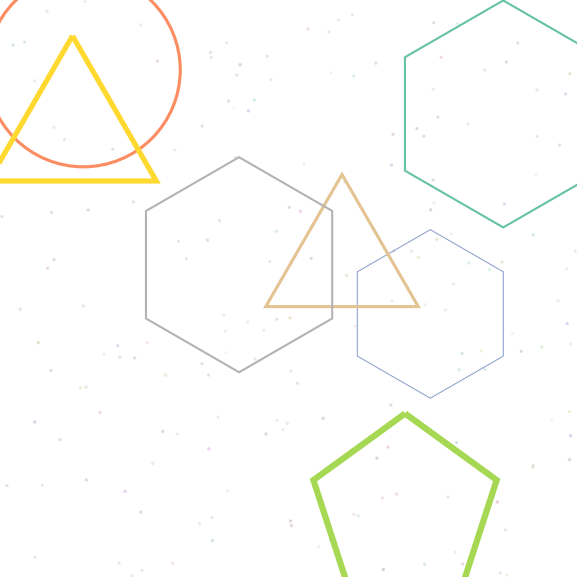[{"shape": "hexagon", "thickness": 1, "radius": 0.98, "center": [0.871, 0.802]}, {"shape": "circle", "thickness": 1.5, "radius": 0.84, "center": [0.144, 0.878]}, {"shape": "hexagon", "thickness": 0.5, "radius": 0.73, "center": [0.745, 0.456]}, {"shape": "pentagon", "thickness": 3, "radius": 0.83, "center": [0.701, 0.116]}, {"shape": "triangle", "thickness": 2.5, "radius": 0.84, "center": [0.126, 0.77]}, {"shape": "triangle", "thickness": 1.5, "radius": 0.76, "center": [0.592, 0.544]}, {"shape": "hexagon", "thickness": 1, "radius": 0.93, "center": [0.414, 0.541]}]